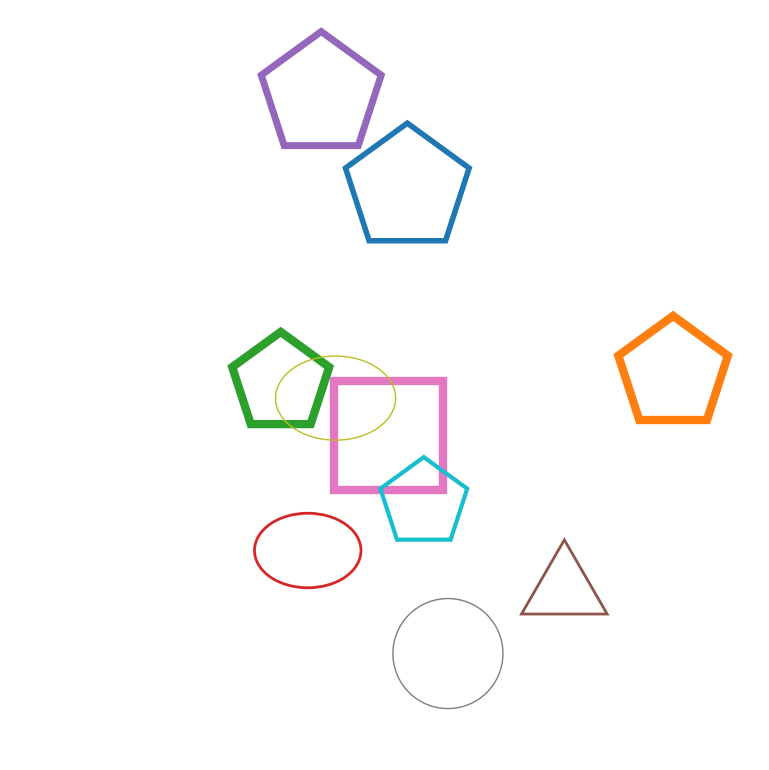[{"shape": "pentagon", "thickness": 2, "radius": 0.42, "center": [0.529, 0.756]}, {"shape": "pentagon", "thickness": 3, "radius": 0.37, "center": [0.874, 0.515]}, {"shape": "pentagon", "thickness": 3, "radius": 0.33, "center": [0.365, 0.503]}, {"shape": "oval", "thickness": 1, "radius": 0.35, "center": [0.4, 0.285]}, {"shape": "pentagon", "thickness": 2.5, "radius": 0.41, "center": [0.417, 0.877]}, {"shape": "triangle", "thickness": 1, "radius": 0.32, "center": [0.733, 0.235]}, {"shape": "square", "thickness": 3, "radius": 0.35, "center": [0.504, 0.435]}, {"shape": "circle", "thickness": 0.5, "radius": 0.36, "center": [0.582, 0.151]}, {"shape": "oval", "thickness": 0.5, "radius": 0.39, "center": [0.436, 0.483]}, {"shape": "pentagon", "thickness": 1.5, "radius": 0.3, "center": [0.55, 0.347]}]